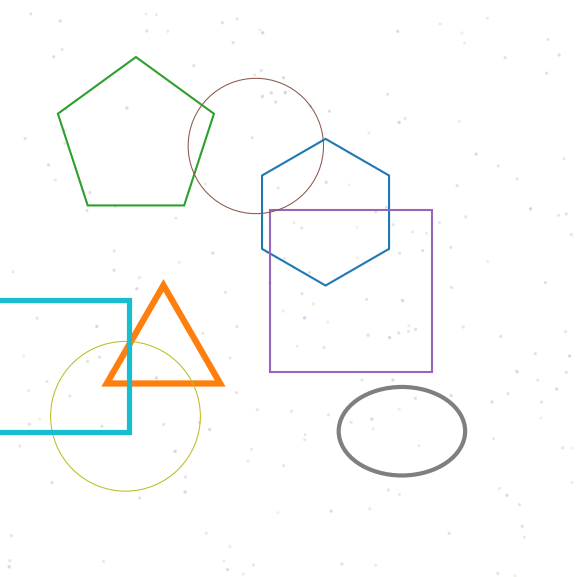[{"shape": "hexagon", "thickness": 1, "radius": 0.63, "center": [0.564, 0.632]}, {"shape": "triangle", "thickness": 3, "radius": 0.57, "center": [0.283, 0.392]}, {"shape": "pentagon", "thickness": 1, "radius": 0.71, "center": [0.235, 0.758]}, {"shape": "square", "thickness": 1, "radius": 0.7, "center": [0.608, 0.495]}, {"shape": "circle", "thickness": 0.5, "radius": 0.59, "center": [0.443, 0.746]}, {"shape": "oval", "thickness": 2, "radius": 0.55, "center": [0.696, 0.252]}, {"shape": "circle", "thickness": 0.5, "radius": 0.65, "center": [0.217, 0.278]}, {"shape": "square", "thickness": 2.5, "radius": 0.57, "center": [0.11, 0.366]}]